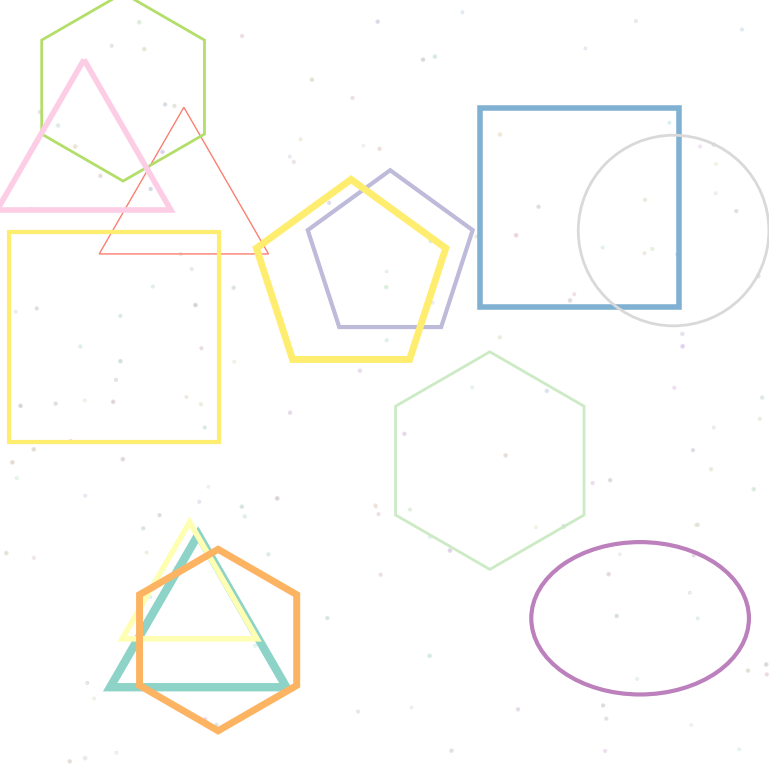[{"shape": "triangle", "thickness": 3, "radius": 0.66, "center": [0.257, 0.174]}, {"shape": "triangle", "thickness": 2, "radius": 0.51, "center": [0.246, 0.221]}, {"shape": "pentagon", "thickness": 1.5, "radius": 0.56, "center": [0.507, 0.666]}, {"shape": "triangle", "thickness": 0.5, "radius": 0.63, "center": [0.239, 0.734]}, {"shape": "square", "thickness": 2, "radius": 0.65, "center": [0.753, 0.73]}, {"shape": "hexagon", "thickness": 2.5, "radius": 0.59, "center": [0.283, 0.169]}, {"shape": "hexagon", "thickness": 1, "radius": 0.61, "center": [0.16, 0.887]}, {"shape": "triangle", "thickness": 2, "radius": 0.65, "center": [0.109, 0.792]}, {"shape": "circle", "thickness": 1, "radius": 0.62, "center": [0.875, 0.701]}, {"shape": "oval", "thickness": 1.5, "radius": 0.71, "center": [0.831, 0.197]}, {"shape": "hexagon", "thickness": 1, "radius": 0.71, "center": [0.636, 0.402]}, {"shape": "square", "thickness": 1.5, "radius": 0.68, "center": [0.148, 0.562]}, {"shape": "pentagon", "thickness": 2.5, "radius": 0.65, "center": [0.456, 0.638]}]